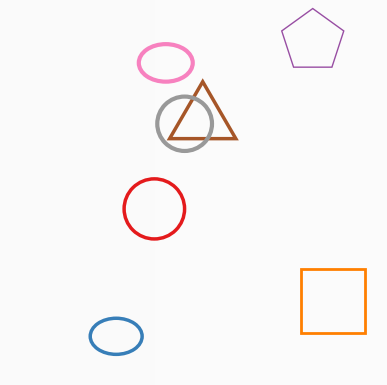[{"shape": "circle", "thickness": 2.5, "radius": 0.39, "center": [0.398, 0.457]}, {"shape": "oval", "thickness": 2.5, "radius": 0.33, "center": [0.3, 0.126]}, {"shape": "pentagon", "thickness": 1, "radius": 0.42, "center": [0.807, 0.894]}, {"shape": "square", "thickness": 2, "radius": 0.42, "center": [0.859, 0.218]}, {"shape": "triangle", "thickness": 2.5, "radius": 0.49, "center": [0.523, 0.689]}, {"shape": "oval", "thickness": 3, "radius": 0.35, "center": [0.428, 0.837]}, {"shape": "circle", "thickness": 3, "radius": 0.35, "center": [0.476, 0.679]}]